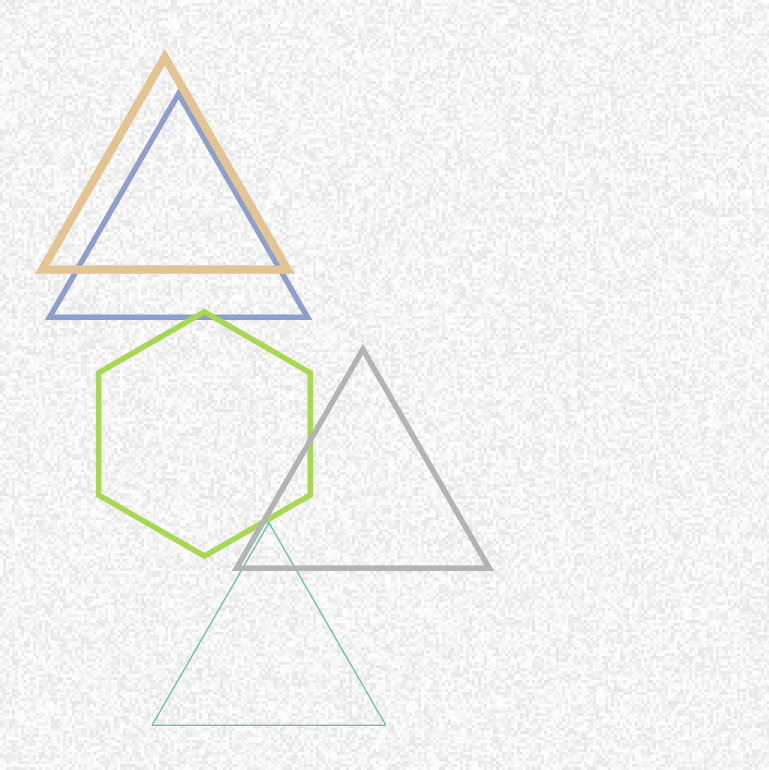[{"shape": "triangle", "thickness": 0.5, "radius": 0.88, "center": [0.349, 0.146]}, {"shape": "triangle", "thickness": 2, "radius": 0.97, "center": [0.232, 0.685]}, {"shape": "hexagon", "thickness": 2, "radius": 0.79, "center": [0.266, 0.436]}, {"shape": "triangle", "thickness": 3, "radius": 0.92, "center": [0.214, 0.742]}, {"shape": "triangle", "thickness": 2, "radius": 0.95, "center": [0.471, 0.357]}]